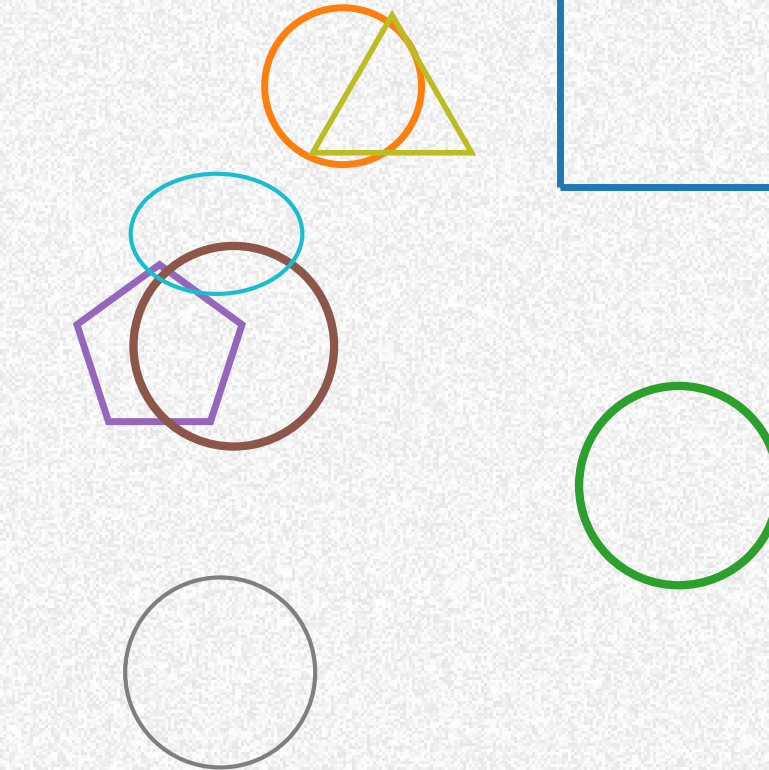[{"shape": "square", "thickness": 2.5, "radius": 0.69, "center": [0.865, 0.894]}, {"shape": "circle", "thickness": 2.5, "radius": 0.51, "center": [0.446, 0.888]}, {"shape": "circle", "thickness": 3, "radius": 0.65, "center": [0.881, 0.369]}, {"shape": "pentagon", "thickness": 2.5, "radius": 0.56, "center": [0.207, 0.544]}, {"shape": "circle", "thickness": 3, "radius": 0.65, "center": [0.304, 0.55]}, {"shape": "circle", "thickness": 1.5, "radius": 0.62, "center": [0.286, 0.127]}, {"shape": "triangle", "thickness": 2, "radius": 0.6, "center": [0.509, 0.861]}, {"shape": "oval", "thickness": 1.5, "radius": 0.56, "center": [0.281, 0.696]}]